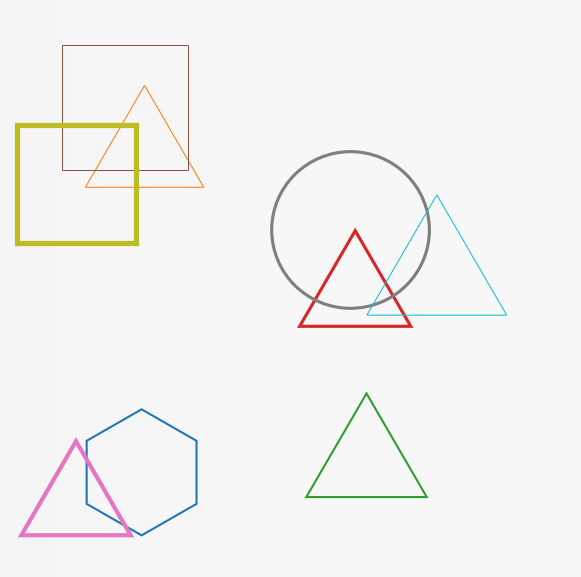[{"shape": "hexagon", "thickness": 1, "radius": 0.55, "center": [0.244, 0.181]}, {"shape": "triangle", "thickness": 0.5, "radius": 0.59, "center": [0.249, 0.734]}, {"shape": "triangle", "thickness": 1, "radius": 0.6, "center": [0.631, 0.198]}, {"shape": "triangle", "thickness": 1.5, "radius": 0.55, "center": [0.611, 0.489]}, {"shape": "square", "thickness": 0.5, "radius": 0.54, "center": [0.215, 0.812]}, {"shape": "triangle", "thickness": 2, "radius": 0.54, "center": [0.131, 0.127]}, {"shape": "circle", "thickness": 1.5, "radius": 0.68, "center": [0.603, 0.601]}, {"shape": "square", "thickness": 2.5, "radius": 0.51, "center": [0.131, 0.68]}, {"shape": "triangle", "thickness": 0.5, "radius": 0.69, "center": [0.751, 0.523]}]